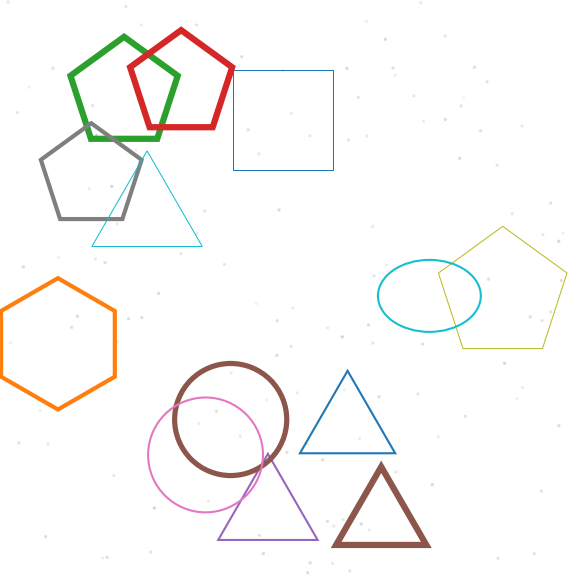[{"shape": "triangle", "thickness": 1, "radius": 0.48, "center": [0.602, 0.262]}, {"shape": "square", "thickness": 0.5, "radius": 0.43, "center": [0.49, 0.791]}, {"shape": "hexagon", "thickness": 2, "radius": 0.57, "center": [0.1, 0.404]}, {"shape": "pentagon", "thickness": 3, "radius": 0.49, "center": [0.215, 0.838]}, {"shape": "pentagon", "thickness": 3, "radius": 0.46, "center": [0.314, 0.854]}, {"shape": "triangle", "thickness": 1, "radius": 0.5, "center": [0.464, 0.114]}, {"shape": "triangle", "thickness": 3, "radius": 0.45, "center": [0.66, 0.101]}, {"shape": "circle", "thickness": 2.5, "radius": 0.49, "center": [0.399, 0.273]}, {"shape": "circle", "thickness": 1, "radius": 0.5, "center": [0.356, 0.211]}, {"shape": "pentagon", "thickness": 2, "radius": 0.46, "center": [0.158, 0.694]}, {"shape": "pentagon", "thickness": 0.5, "radius": 0.59, "center": [0.871, 0.49]}, {"shape": "triangle", "thickness": 0.5, "radius": 0.55, "center": [0.255, 0.627]}, {"shape": "oval", "thickness": 1, "radius": 0.45, "center": [0.744, 0.487]}]